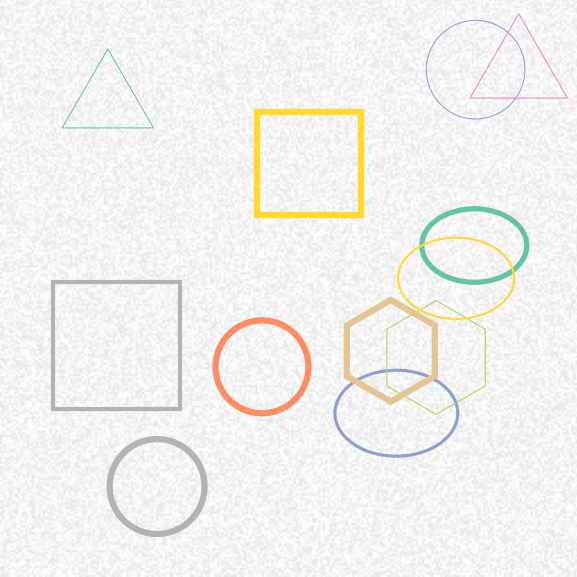[{"shape": "oval", "thickness": 2.5, "radius": 0.45, "center": [0.821, 0.574]}, {"shape": "triangle", "thickness": 0.5, "radius": 0.46, "center": [0.187, 0.823]}, {"shape": "circle", "thickness": 3, "radius": 0.4, "center": [0.454, 0.364]}, {"shape": "circle", "thickness": 0.5, "radius": 0.43, "center": [0.824, 0.879]}, {"shape": "oval", "thickness": 1.5, "radius": 0.53, "center": [0.686, 0.284]}, {"shape": "triangle", "thickness": 0.5, "radius": 0.49, "center": [0.898, 0.878]}, {"shape": "hexagon", "thickness": 0.5, "radius": 0.49, "center": [0.755, 0.38]}, {"shape": "oval", "thickness": 1, "radius": 0.5, "center": [0.79, 0.517]}, {"shape": "square", "thickness": 3, "radius": 0.45, "center": [0.535, 0.717]}, {"shape": "hexagon", "thickness": 3, "radius": 0.44, "center": [0.677, 0.392]}, {"shape": "square", "thickness": 2, "radius": 0.55, "center": [0.201, 0.401]}, {"shape": "circle", "thickness": 3, "radius": 0.41, "center": [0.272, 0.157]}]